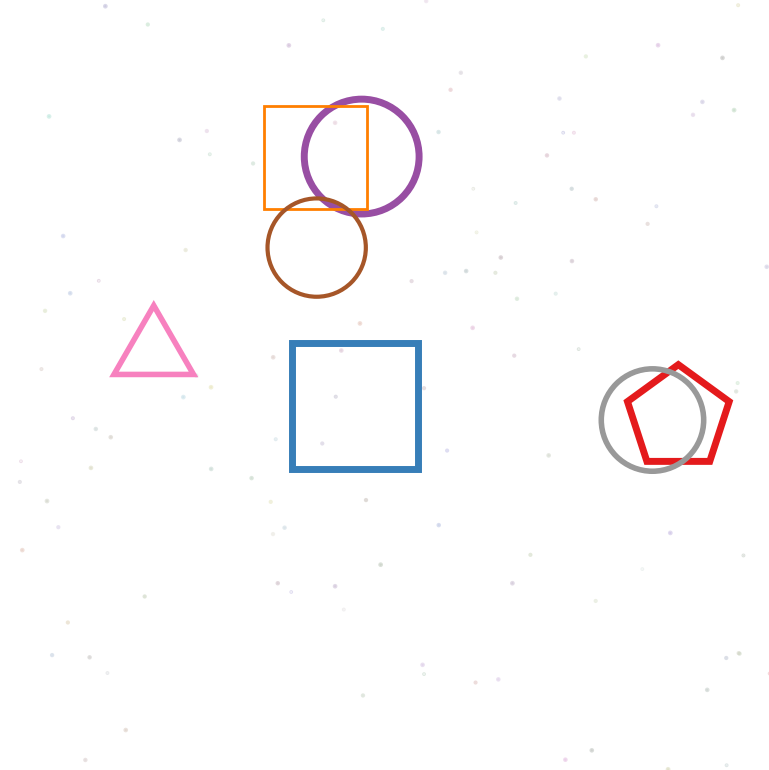[{"shape": "pentagon", "thickness": 2.5, "radius": 0.35, "center": [0.881, 0.457]}, {"shape": "square", "thickness": 2.5, "radius": 0.41, "center": [0.461, 0.473]}, {"shape": "circle", "thickness": 2.5, "radius": 0.37, "center": [0.47, 0.797]}, {"shape": "square", "thickness": 1, "radius": 0.33, "center": [0.41, 0.795]}, {"shape": "circle", "thickness": 1.5, "radius": 0.32, "center": [0.411, 0.678]}, {"shape": "triangle", "thickness": 2, "radius": 0.3, "center": [0.2, 0.544]}, {"shape": "circle", "thickness": 2, "radius": 0.33, "center": [0.847, 0.454]}]